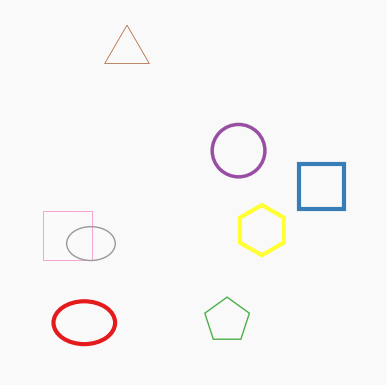[{"shape": "oval", "thickness": 3, "radius": 0.4, "center": [0.218, 0.162]}, {"shape": "square", "thickness": 3, "radius": 0.29, "center": [0.831, 0.515]}, {"shape": "pentagon", "thickness": 1, "radius": 0.3, "center": [0.586, 0.168]}, {"shape": "circle", "thickness": 2.5, "radius": 0.34, "center": [0.616, 0.609]}, {"shape": "hexagon", "thickness": 3, "radius": 0.33, "center": [0.676, 0.402]}, {"shape": "triangle", "thickness": 0.5, "radius": 0.33, "center": [0.328, 0.868]}, {"shape": "square", "thickness": 0.5, "radius": 0.32, "center": [0.174, 0.388]}, {"shape": "oval", "thickness": 1, "radius": 0.31, "center": [0.235, 0.367]}]